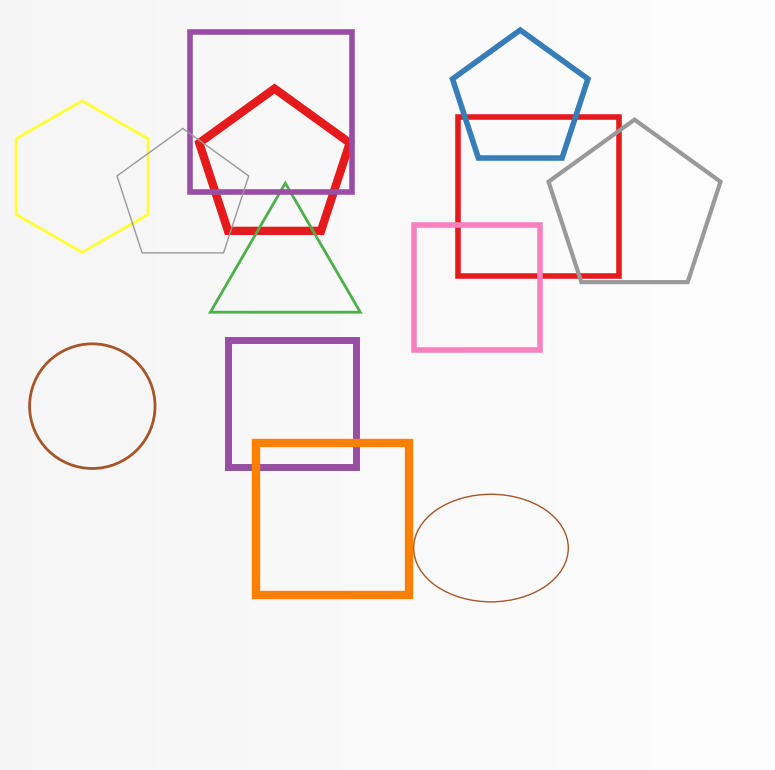[{"shape": "pentagon", "thickness": 3, "radius": 0.51, "center": [0.354, 0.783]}, {"shape": "square", "thickness": 2, "radius": 0.52, "center": [0.695, 0.745]}, {"shape": "pentagon", "thickness": 2, "radius": 0.46, "center": [0.671, 0.869]}, {"shape": "triangle", "thickness": 1, "radius": 0.56, "center": [0.368, 0.65]}, {"shape": "square", "thickness": 2, "radius": 0.52, "center": [0.35, 0.855]}, {"shape": "square", "thickness": 2.5, "radius": 0.41, "center": [0.376, 0.476]}, {"shape": "square", "thickness": 3, "radius": 0.49, "center": [0.429, 0.326]}, {"shape": "hexagon", "thickness": 1, "radius": 0.49, "center": [0.106, 0.771]}, {"shape": "oval", "thickness": 0.5, "radius": 0.5, "center": [0.634, 0.288]}, {"shape": "circle", "thickness": 1, "radius": 0.4, "center": [0.119, 0.473]}, {"shape": "square", "thickness": 2, "radius": 0.41, "center": [0.615, 0.627]}, {"shape": "pentagon", "thickness": 0.5, "radius": 0.45, "center": [0.236, 0.744]}, {"shape": "pentagon", "thickness": 1.5, "radius": 0.58, "center": [0.819, 0.728]}]